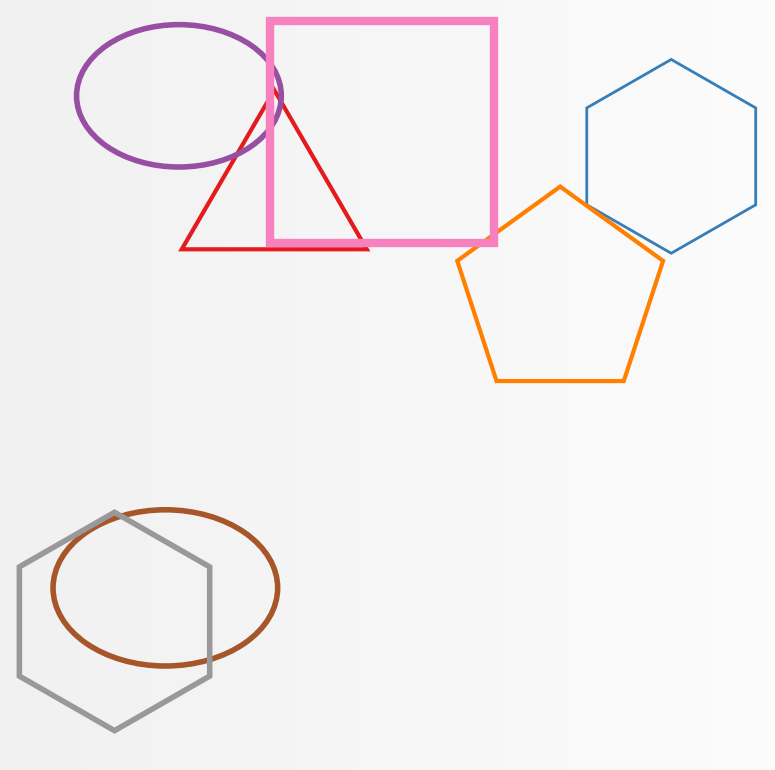[{"shape": "triangle", "thickness": 1.5, "radius": 0.69, "center": [0.354, 0.745]}, {"shape": "hexagon", "thickness": 1, "radius": 0.63, "center": [0.866, 0.797]}, {"shape": "oval", "thickness": 2, "radius": 0.66, "center": [0.231, 0.876]}, {"shape": "pentagon", "thickness": 1.5, "radius": 0.7, "center": [0.723, 0.618]}, {"shape": "oval", "thickness": 2, "radius": 0.72, "center": [0.213, 0.236]}, {"shape": "square", "thickness": 3, "radius": 0.72, "center": [0.493, 0.828]}, {"shape": "hexagon", "thickness": 2, "radius": 0.71, "center": [0.148, 0.193]}]